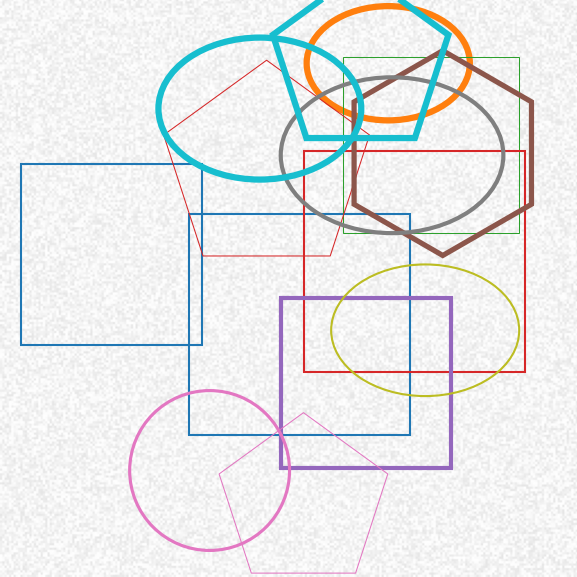[{"shape": "square", "thickness": 1, "radius": 0.96, "center": [0.518, 0.438]}, {"shape": "square", "thickness": 1, "radius": 0.78, "center": [0.193, 0.559]}, {"shape": "oval", "thickness": 3, "radius": 0.71, "center": [0.672, 0.89]}, {"shape": "square", "thickness": 0.5, "radius": 0.76, "center": [0.746, 0.747]}, {"shape": "pentagon", "thickness": 0.5, "radius": 0.94, "center": [0.462, 0.707]}, {"shape": "square", "thickness": 1, "radius": 0.96, "center": [0.718, 0.546]}, {"shape": "square", "thickness": 2, "radius": 0.74, "center": [0.633, 0.336]}, {"shape": "hexagon", "thickness": 2.5, "radius": 0.89, "center": [0.767, 0.734]}, {"shape": "pentagon", "thickness": 0.5, "radius": 0.77, "center": [0.525, 0.131]}, {"shape": "circle", "thickness": 1.5, "radius": 0.69, "center": [0.363, 0.184]}, {"shape": "oval", "thickness": 2, "radius": 0.96, "center": [0.679, 0.73]}, {"shape": "oval", "thickness": 1, "radius": 0.81, "center": [0.736, 0.427]}, {"shape": "oval", "thickness": 3, "radius": 0.88, "center": [0.45, 0.811]}, {"shape": "pentagon", "thickness": 3, "radius": 0.8, "center": [0.624, 0.889]}]